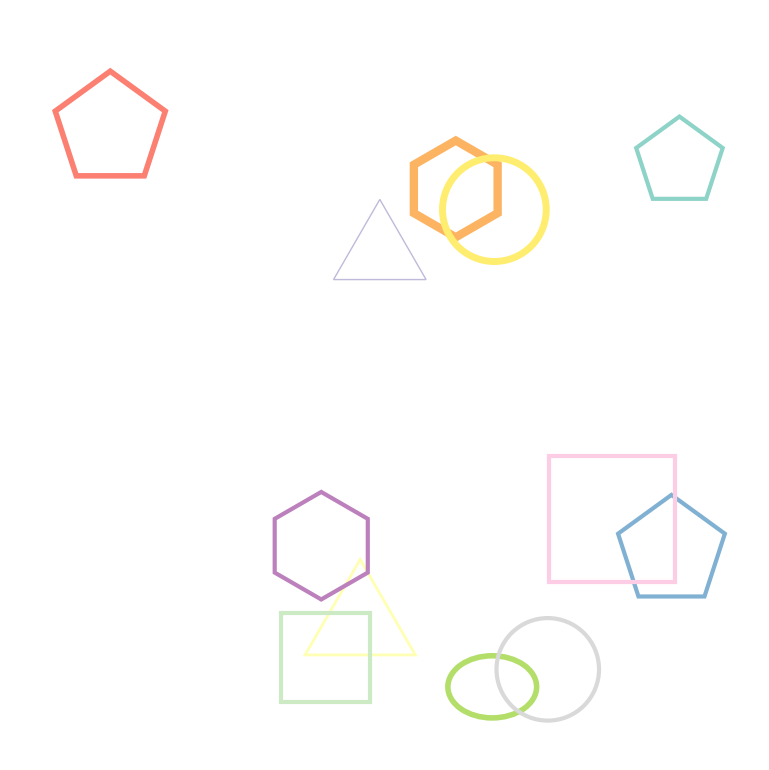[{"shape": "pentagon", "thickness": 1.5, "radius": 0.3, "center": [0.882, 0.79]}, {"shape": "triangle", "thickness": 1, "radius": 0.41, "center": [0.468, 0.191]}, {"shape": "triangle", "thickness": 0.5, "radius": 0.35, "center": [0.493, 0.672]}, {"shape": "pentagon", "thickness": 2, "radius": 0.38, "center": [0.143, 0.832]}, {"shape": "pentagon", "thickness": 1.5, "radius": 0.36, "center": [0.872, 0.284]}, {"shape": "hexagon", "thickness": 3, "radius": 0.31, "center": [0.592, 0.755]}, {"shape": "oval", "thickness": 2, "radius": 0.29, "center": [0.639, 0.108]}, {"shape": "square", "thickness": 1.5, "radius": 0.41, "center": [0.794, 0.326]}, {"shape": "circle", "thickness": 1.5, "radius": 0.33, "center": [0.711, 0.131]}, {"shape": "hexagon", "thickness": 1.5, "radius": 0.35, "center": [0.417, 0.291]}, {"shape": "square", "thickness": 1.5, "radius": 0.29, "center": [0.423, 0.146]}, {"shape": "circle", "thickness": 2.5, "radius": 0.34, "center": [0.642, 0.728]}]